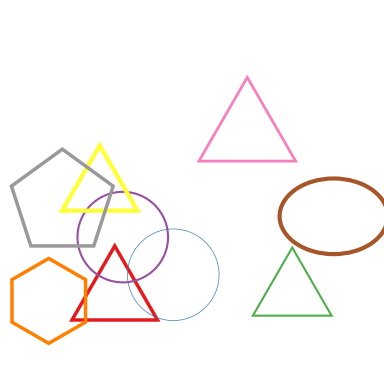[{"shape": "triangle", "thickness": 2.5, "radius": 0.64, "center": [0.298, 0.233]}, {"shape": "circle", "thickness": 0.5, "radius": 0.59, "center": [0.45, 0.286]}, {"shape": "triangle", "thickness": 1.5, "radius": 0.59, "center": [0.759, 0.239]}, {"shape": "circle", "thickness": 1.5, "radius": 0.59, "center": [0.319, 0.384]}, {"shape": "hexagon", "thickness": 2.5, "radius": 0.55, "center": [0.127, 0.218]}, {"shape": "triangle", "thickness": 3, "radius": 0.56, "center": [0.259, 0.509]}, {"shape": "oval", "thickness": 3, "radius": 0.7, "center": [0.867, 0.438]}, {"shape": "triangle", "thickness": 2, "radius": 0.73, "center": [0.642, 0.654]}, {"shape": "pentagon", "thickness": 2.5, "radius": 0.69, "center": [0.162, 0.474]}]